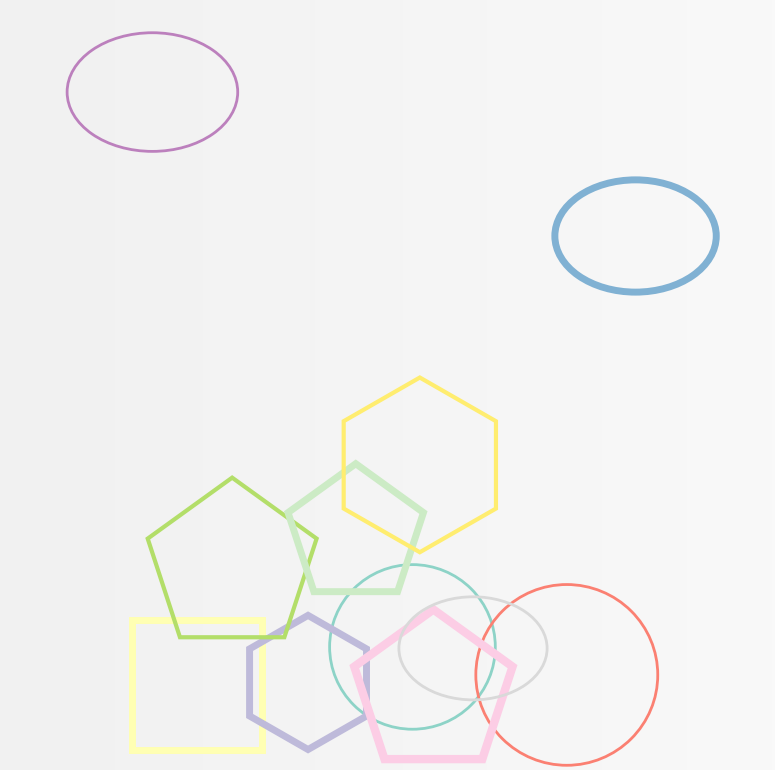[{"shape": "circle", "thickness": 1, "radius": 0.53, "center": [0.532, 0.16]}, {"shape": "square", "thickness": 2.5, "radius": 0.42, "center": [0.254, 0.11]}, {"shape": "hexagon", "thickness": 2.5, "radius": 0.44, "center": [0.397, 0.114]}, {"shape": "circle", "thickness": 1, "radius": 0.59, "center": [0.731, 0.123]}, {"shape": "oval", "thickness": 2.5, "radius": 0.52, "center": [0.82, 0.694]}, {"shape": "pentagon", "thickness": 1.5, "radius": 0.57, "center": [0.3, 0.265]}, {"shape": "pentagon", "thickness": 3, "radius": 0.54, "center": [0.559, 0.101]}, {"shape": "oval", "thickness": 1, "radius": 0.48, "center": [0.61, 0.158]}, {"shape": "oval", "thickness": 1, "radius": 0.55, "center": [0.197, 0.88]}, {"shape": "pentagon", "thickness": 2.5, "radius": 0.46, "center": [0.459, 0.306]}, {"shape": "hexagon", "thickness": 1.5, "radius": 0.57, "center": [0.542, 0.396]}]